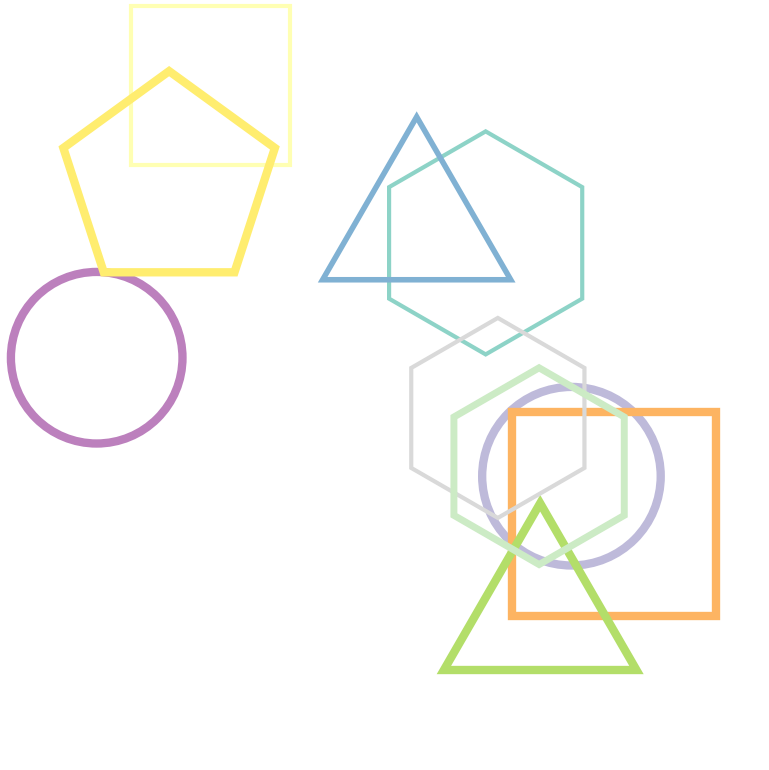[{"shape": "hexagon", "thickness": 1.5, "radius": 0.72, "center": [0.631, 0.685]}, {"shape": "square", "thickness": 1.5, "radius": 0.52, "center": [0.273, 0.889]}, {"shape": "circle", "thickness": 3, "radius": 0.58, "center": [0.742, 0.382]}, {"shape": "triangle", "thickness": 2, "radius": 0.71, "center": [0.541, 0.707]}, {"shape": "square", "thickness": 3, "radius": 0.66, "center": [0.797, 0.333]}, {"shape": "triangle", "thickness": 3, "radius": 0.72, "center": [0.702, 0.202]}, {"shape": "hexagon", "thickness": 1.5, "radius": 0.65, "center": [0.647, 0.457]}, {"shape": "circle", "thickness": 3, "radius": 0.56, "center": [0.126, 0.535]}, {"shape": "hexagon", "thickness": 2.5, "radius": 0.64, "center": [0.7, 0.395]}, {"shape": "pentagon", "thickness": 3, "radius": 0.72, "center": [0.22, 0.763]}]